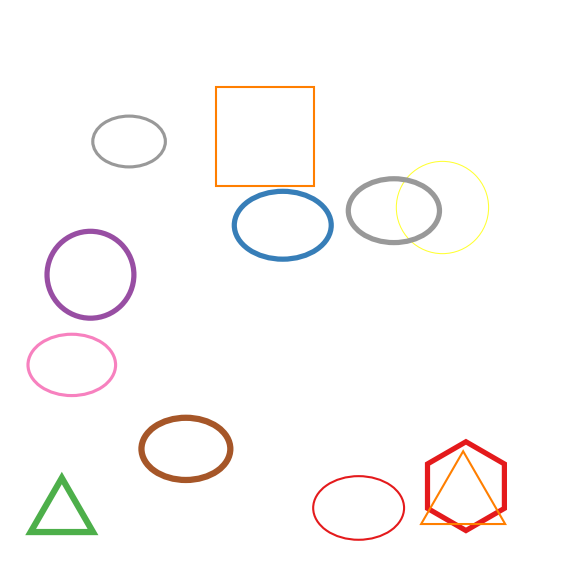[{"shape": "hexagon", "thickness": 2.5, "radius": 0.38, "center": [0.807, 0.157]}, {"shape": "oval", "thickness": 1, "radius": 0.39, "center": [0.621, 0.12]}, {"shape": "oval", "thickness": 2.5, "radius": 0.42, "center": [0.49, 0.609]}, {"shape": "triangle", "thickness": 3, "radius": 0.31, "center": [0.107, 0.109]}, {"shape": "circle", "thickness": 2.5, "radius": 0.38, "center": [0.157, 0.523]}, {"shape": "square", "thickness": 1, "radius": 0.43, "center": [0.459, 0.763]}, {"shape": "triangle", "thickness": 1, "radius": 0.42, "center": [0.802, 0.134]}, {"shape": "circle", "thickness": 0.5, "radius": 0.4, "center": [0.766, 0.64]}, {"shape": "oval", "thickness": 3, "radius": 0.38, "center": [0.322, 0.222]}, {"shape": "oval", "thickness": 1.5, "radius": 0.38, "center": [0.124, 0.367]}, {"shape": "oval", "thickness": 2.5, "radius": 0.39, "center": [0.682, 0.634]}, {"shape": "oval", "thickness": 1.5, "radius": 0.31, "center": [0.224, 0.754]}]